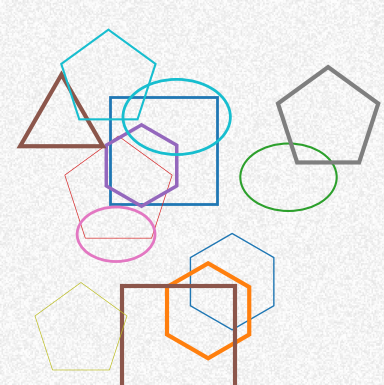[{"shape": "hexagon", "thickness": 1, "radius": 0.63, "center": [0.603, 0.268]}, {"shape": "square", "thickness": 2, "radius": 0.7, "center": [0.424, 0.609]}, {"shape": "hexagon", "thickness": 3, "radius": 0.62, "center": [0.541, 0.193]}, {"shape": "oval", "thickness": 1.5, "radius": 0.63, "center": [0.749, 0.54]}, {"shape": "pentagon", "thickness": 0.5, "radius": 0.73, "center": [0.308, 0.5]}, {"shape": "hexagon", "thickness": 2.5, "radius": 0.53, "center": [0.368, 0.57]}, {"shape": "triangle", "thickness": 3, "radius": 0.62, "center": [0.16, 0.682]}, {"shape": "square", "thickness": 3, "radius": 0.73, "center": [0.464, 0.111]}, {"shape": "oval", "thickness": 2, "radius": 0.51, "center": [0.301, 0.392]}, {"shape": "pentagon", "thickness": 3, "radius": 0.68, "center": [0.852, 0.689]}, {"shape": "pentagon", "thickness": 0.5, "radius": 0.63, "center": [0.21, 0.141]}, {"shape": "oval", "thickness": 2, "radius": 0.7, "center": [0.459, 0.696]}, {"shape": "pentagon", "thickness": 1.5, "radius": 0.64, "center": [0.282, 0.794]}]